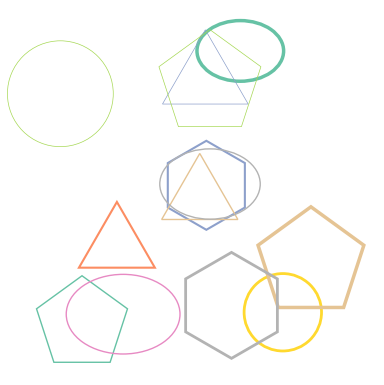[{"shape": "pentagon", "thickness": 1, "radius": 0.62, "center": [0.213, 0.16]}, {"shape": "oval", "thickness": 2.5, "radius": 0.56, "center": [0.624, 0.868]}, {"shape": "triangle", "thickness": 1.5, "radius": 0.57, "center": [0.304, 0.362]}, {"shape": "triangle", "thickness": 0.5, "radius": 0.64, "center": [0.533, 0.794]}, {"shape": "hexagon", "thickness": 1.5, "radius": 0.58, "center": [0.536, 0.519]}, {"shape": "oval", "thickness": 1, "radius": 0.74, "center": [0.32, 0.184]}, {"shape": "circle", "thickness": 0.5, "radius": 0.69, "center": [0.157, 0.757]}, {"shape": "pentagon", "thickness": 0.5, "radius": 0.7, "center": [0.545, 0.784]}, {"shape": "circle", "thickness": 2, "radius": 0.5, "center": [0.735, 0.189]}, {"shape": "triangle", "thickness": 1, "radius": 0.57, "center": [0.519, 0.487]}, {"shape": "pentagon", "thickness": 2.5, "radius": 0.72, "center": [0.808, 0.318]}, {"shape": "hexagon", "thickness": 2, "radius": 0.69, "center": [0.601, 0.207]}, {"shape": "oval", "thickness": 1, "radius": 0.65, "center": [0.545, 0.522]}]